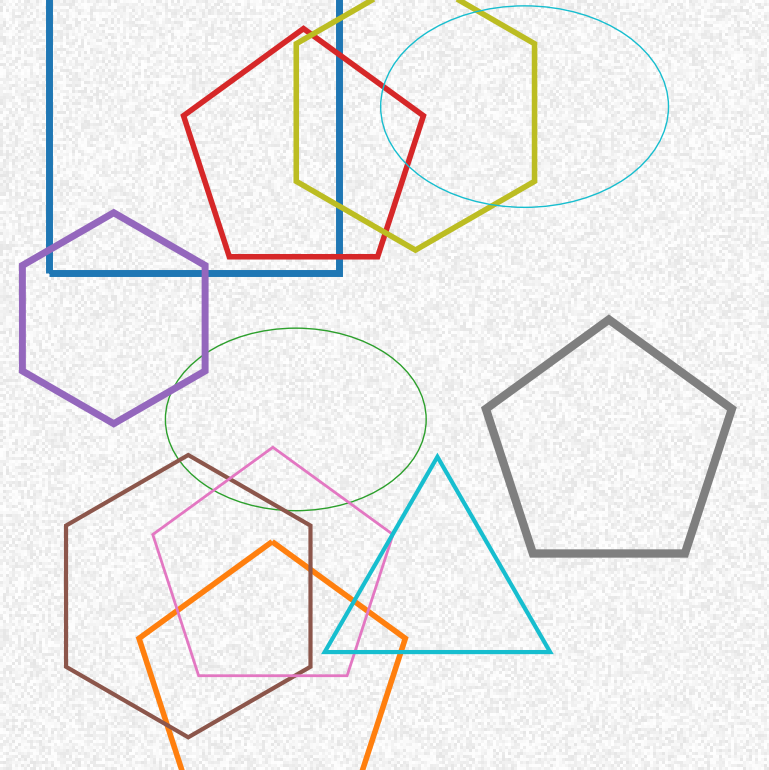[{"shape": "square", "thickness": 2.5, "radius": 0.94, "center": [0.252, 0.834]}, {"shape": "pentagon", "thickness": 2, "radius": 0.91, "center": [0.353, 0.115]}, {"shape": "oval", "thickness": 0.5, "radius": 0.85, "center": [0.384, 0.455]}, {"shape": "pentagon", "thickness": 2, "radius": 0.82, "center": [0.394, 0.799]}, {"shape": "hexagon", "thickness": 2.5, "radius": 0.69, "center": [0.148, 0.587]}, {"shape": "hexagon", "thickness": 1.5, "radius": 0.92, "center": [0.244, 0.226]}, {"shape": "pentagon", "thickness": 1, "radius": 0.82, "center": [0.354, 0.255]}, {"shape": "pentagon", "thickness": 3, "radius": 0.84, "center": [0.791, 0.417]}, {"shape": "hexagon", "thickness": 2, "radius": 0.89, "center": [0.539, 0.854]}, {"shape": "oval", "thickness": 0.5, "radius": 0.93, "center": [0.681, 0.862]}, {"shape": "triangle", "thickness": 1.5, "radius": 0.85, "center": [0.568, 0.238]}]